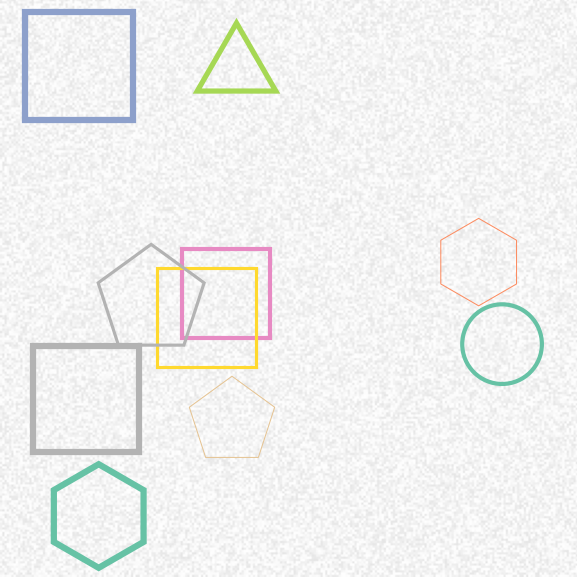[{"shape": "hexagon", "thickness": 3, "radius": 0.45, "center": [0.171, 0.106]}, {"shape": "circle", "thickness": 2, "radius": 0.34, "center": [0.869, 0.403]}, {"shape": "hexagon", "thickness": 0.5, "radius": 0.38, "center": [0.829, 0.545]}, {"shape": "square", "thickness": 3, "radius": 0.47, "center": [0.137, 0.885]}, {"shape": "square", "thickness": 2, "radius": 0.38, "center": [0.392, 0.491]}, {"shape": "triangle", "thickness": 2.5, "radius": 0.39, "center": [0.41, 0.881]}, {"shape": "square", "thickness": 1.5, "radius": 0.43, "center": [0.358, 0.449]}, {"shape": "pentagon", "thickness": 0.5, "radius": 0.39, "center": [0.402, 0.27]}, {"shape": "pentagon", "thickness": 1.5, "radius": 0.48, "center": [0.262, 0.48]}, {"shape": "square", "thickness": 3, "radius": 0.46, "center": [0.149, 0.308]}]